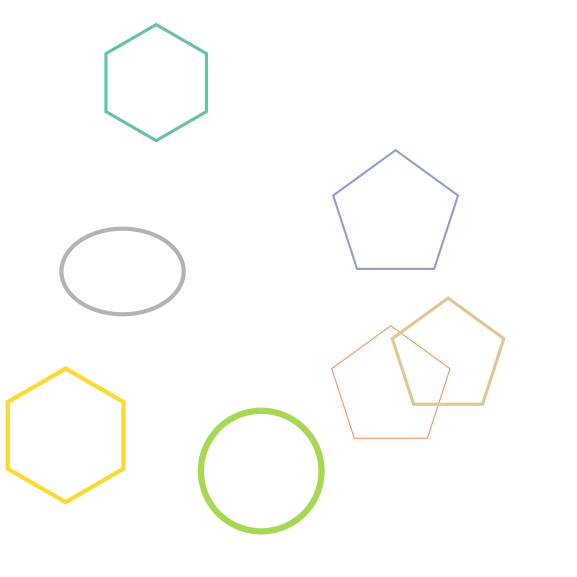[{"shape": "hexagon", "thickness": 1.5, "radius": 0.5, "center": [0.27, 0.856]}, {"shape": "pentagon", "thickness": 0.5, "radius": 0.54, "center": [0.677, 0.327]}, {"shape": "pentagon", "thickness": 1, "radius": 0.57, "center": [0.685, 0.625]}, {"shape": "circle", "thickness": 3, "radius": 0.52, "center": [0.452, 0.183]}, {"shape": "hexagon", "thickness": 2, "radius": 0.58, "center": [0.114, 0.245]}, {"shape": "pentagon", "thickness": 1.5, "radius": 0.51, "center": [0.776, 0.381]}, {"shape": "oval", "thickness": 2, "radius": 0.53, "center": [0.212, 0.529]}]